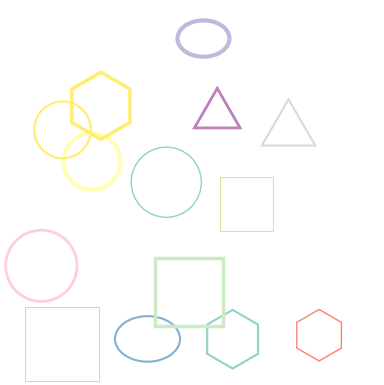[{"shape": "hexagon", "thickness": 1.5, "radius": 0.38, "center": [0.604, 0.119]}, {"shape": "circle", "thickness": 1, "radius": 0.46, "center": [0.432, 0.527]}, {"shape": "circle", "thickness": 3, "radius": 0.37, "center": [0.239, 0.581]}, {"shape": "oval", "thickness": 3, "radius": 0.34, "center": [0.528, 0.9]}, {"shape": "hexagon", "thickness": 1, "radius": 0.33, "center": [0.829, 0.129]}, {"shape": "oval", "thickness": 1.5, "radius": 0.42, "center": [0.383, 0.12]}, {"shape": "square", "thickness": 0.5, "radius": 0.48, "center": [0.161, 0.107]}, {"shape": "square", "thickness": 0.5, "radius": 0.35, "center": [0.64, 0.47]}, {"shape": "circle", "thickness": 2, "radius": 0.46, "center": [0.107, 0.31]}, {"shape": "triangle", "thickness": 1.5, "radius": 0.4, "center": [0.749, 0.662]}, {"shape": "triangle", "thickness": 2, "radius": 0.34, "center": [0.564, 0.702]}, {"shape": "square", "thickness": 2.5, "radius": 0.44, "center": [0.491, 0.241]}, {"shape": "hexagon", "thickness": 2.5, "radius": 0.44, "center": [0.262, 0.725]}, {"shape": "circle", "thickness": 1.5, "radius": 0.37, "center": [0.162, 0.663]}]